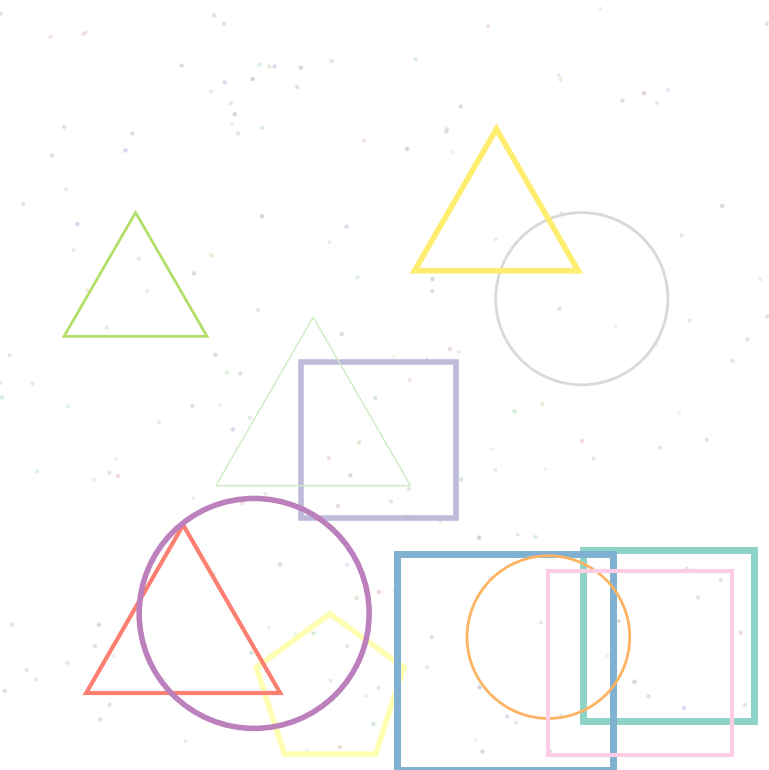[{"shape": "square", "thickness": 2.5, "radius": 0.56, "center": [0.868, 0.175]}, {"shape": "pentagon", "thickness": 2, "radius": 0.5, "center": [0.429, 0.102]}, {"shape": "square", "thickness": 2, "radius": 0.5, "center": [0.492, 0.429]}, {"shape": "triangle", "thickness": 1.5, "radius": 0.73, "center": [0.238, 0.173]}, {"shape": "square", "thickness": 2.5, "radius": 0.7, "center": [0.656, 0.14]}, {"shape": "circle", "thickness": 1, "radius": 0.53, "center": [0.712, 0.173]}, {"shape": "triangle", "thickness": 1, "radius": 0.54, "center": [0.176, 0.617]}, {"shape": "square", "thickness": 1.5, "radius": 0.6, "center": [0.831, 0.139]}, {"shape": "circle", "thickness": 1, "radius": 0.56, "center": [0.756, 0.612]}, {"shape": "circle", "thickness": 2, "radius": 0.75, "center": [0.33, 0.203]}, {"shape": "triangle", "thickness": 0.5, "radius": 0.73, "center": [0.407, 0.442]}, {"shape": "triangle", "thickness": 2, "radius": 0.61, "center": [0.645, 0.71]}]